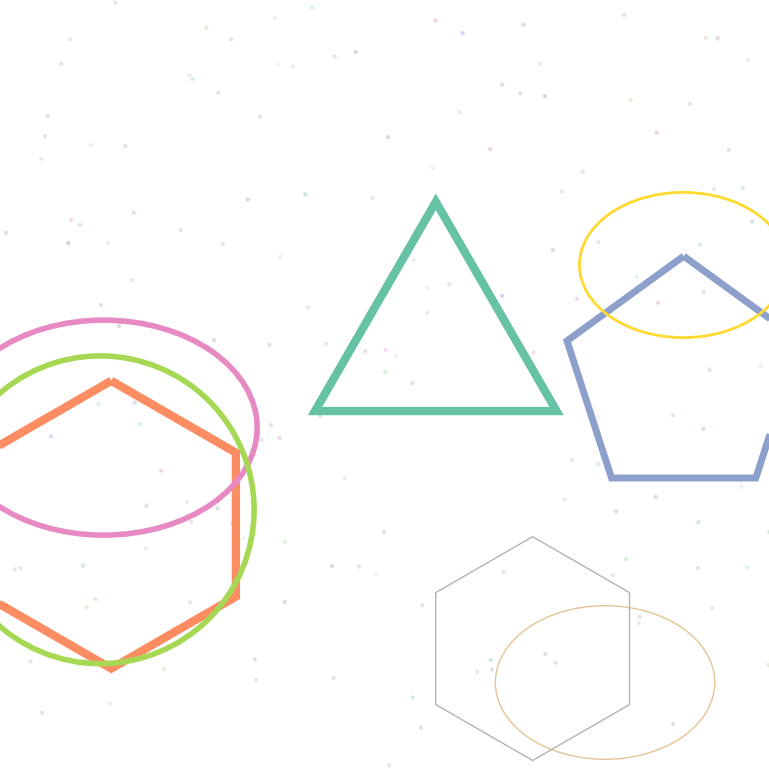[{"shape": "triangle", "thickness": 3, "radius": 0.91, "center": [0.566, 0.557]}, {"shape": "hexagon", "thickness": 3, "radius": 0.93, "center": [0.145, 0.319]}, {"shape": "pentagon", "thickness": 2.5, "radius": 0.8, "center": [0.888, 0.508]}, {"shape": "oval", "thickness": 2, "radius": 1.0, "center": [0.135, 0.445]}, {"shape": "circle", "thickness": 2, "radius": 1.0, "center": [0.13, 0.338]}, {"shape": "oval", "thickness": 1, "radius": 0.67, "center": [0.887, 0.656]}, {"shape": "oval", "thickness": 0.5, "radius": 0.71, "center": [0.786, 0.114]}, {"shape": "hexagon", "thickness": 0.5, "radius": 0.73, "center": [0.692, 0.158]}]